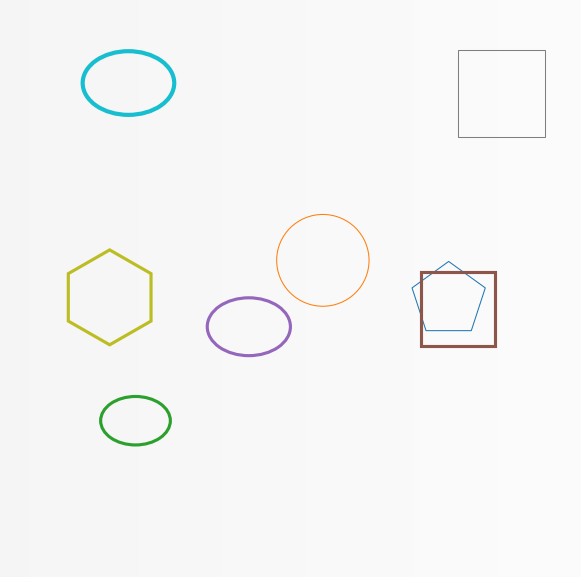[{"shape": "pentagon", "thickness": 0.5, "radius": 0.33, "center": [0.772, 0.48]}, {"shape": "circle", "thickness": 0.5, "radius": 0.4, "center": [0.555, 0.548]}, {"shape": "oval", "thickness": 1.5, "radius": 0.3, "center": [0.233, 0.271]}, {"shape": "oval", "thickness": 1.5, "radius": 0.36, "center": [0.428, 0.433]}, {"shape": "square", "thickness": 1.5, "radius": 0.32, "center": [0.788, 0.464]}, {"shape": "square", "thickness": 0.5, "radius": 0.37, "center": [0.863, 0.837]}, {"shape": "hexagon", "thickness": 1.5, "radius": 0.41, "center": [0.189, 0.484]}, {"shape": "oval", "thickness": 2, "radius": 0.39, "center": [0.221, 0.855]}]